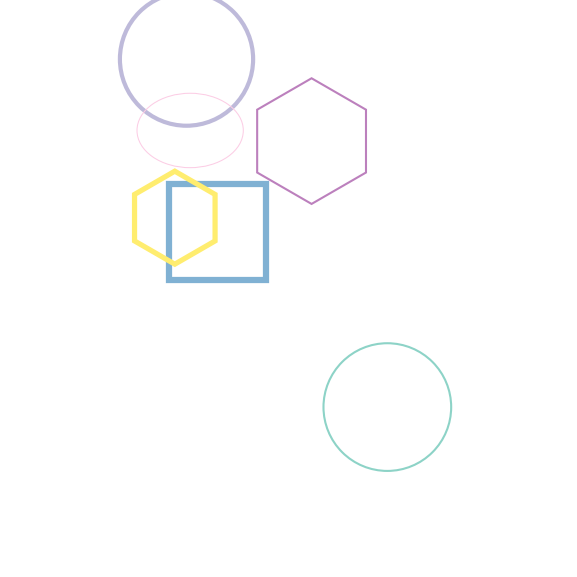[{"shape": "circle", "thickness": 1, "radius": 0.55, "center": [0.671, 0.294]}, {"shape": "circle", "thickness": 2, "radius": 0.58, "center": [0.323, 0.897]}, {"shape": "square", "thickness": 3, "radius": 0.42, "center": [0.376, 0.597]}, {"shape": "oval", "thickness": 0.5, "radius": 0.46, "center": [0.329, 0.773]}, {"shape": "hexagon", "thickness": 1, "radius": 0.54, "center": [0.54, 0.755]}, {"shape": "hexagon", "thickness": 2.5, "radius": 0.4, "center": [0.303, 0.622]}]